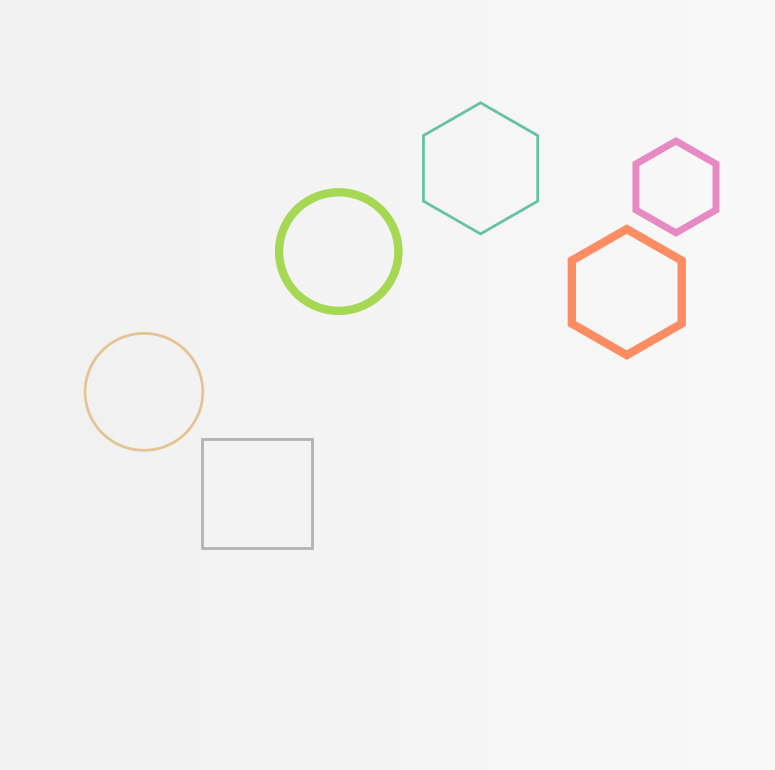[{"shape": "hexagon", "thickness": 1, "radius": 0.43, "center": [0.62, 0.781]}, {"shape": "hexagon", "thickness": 3, "radius": 0.41, "center": [0.809, 0.621]}, {"shape": "hexagon", "thickness": 2.5, "radius": 0.3, "center": [0.872, 0.757]}, {"shape": "circle", "thickness": 3, "radius": 0.38, "center": [0.437, 0.673]}, {"shape": "circle", "thickness": 1, "radius": 0.38, "center": [0.186, 0.491]}, {"shape": "square", "thickness": 1, "radius": 0.35, "center": [0.332, 0.359]}]